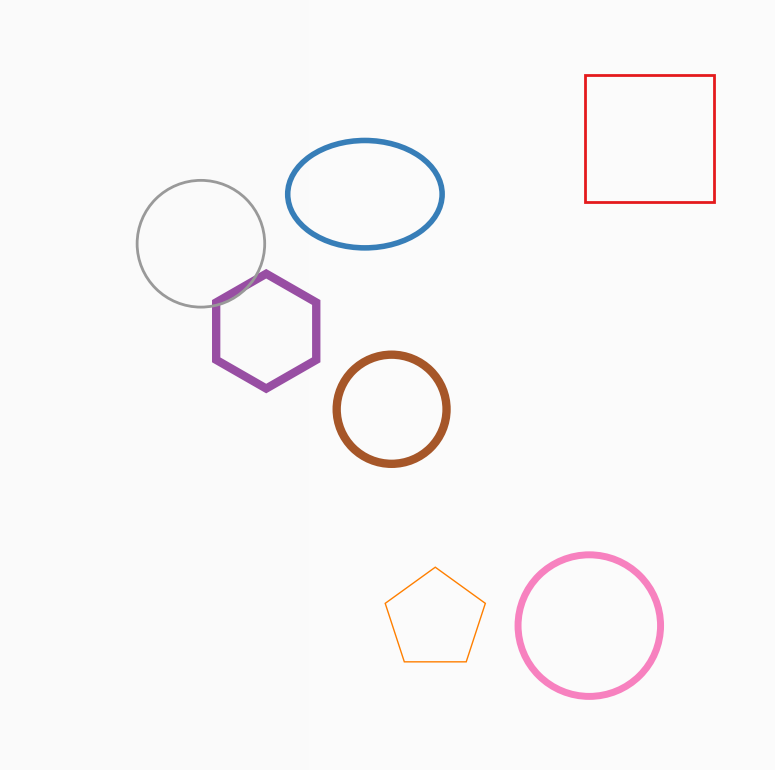[{"shape": "square", "thickness": 1, "radius": 0.41, "center": [0.838, 0.82]}, {"shape": "oval", "thickness": 2, "radius": 0.5, "center": [0.471, 0.748]}, {"shape": "hexagon", "thickness": 3, "radius": 0.37, "center": [0.344, 0.57]}, {"shape": "pentagon", "thickness": 0.5, "radius": 0.34, "center": [0.562, 0.195]}, {"shape": "circle", "thickness": 3, "radius": 0.35, "center": [0.505, 0.469]}, {"shape": "circle", "thickness": 2.5, "radius": 0.46, "center": [0.76, 0.188]}, {"shape": "circle", "thickness": 1, "radius": 0.41, "center": [0.259, 0.683]}]